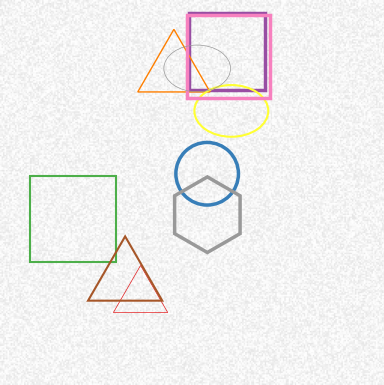[{"shape": "triangle", "thickness": 0.5, "radius": 0.41, "center": [0.365, 0.229]}, {"shape": "circle", "thickness": 2.5, "radius": 0.41, "center": [0.538, 0.549]}, {"shape": "square", "thickness": 1.5, "radius": 0.56, "center": [0.19, 0.432]}, {"shape": "square", "thickness": 2.5, "radius": 0.5, "center": [0.59, 0.867]}, {"shape": "triangle", "thickness": 1, "radius": 0.54, "center": [0.452, 0.815]}, {"shape": "oval", "thickness": 1.5, "radius": 0.48, "center": [0.601, 0.712]}, {"shape": "triangle", "thickness": 1.5, "radius": 0.56, "center": [0.325, 0.275]}, {"shape": "square", "thickness": 2.5, "radius": 0.54, "center": [0.594, 0.853]}, {"shape": "oval", "thickness": 0.5, "radius": 0.43, "center": [0.512, 0.822]}, {"shape": "hexagon", "thickness": 2.5, "radius": 0.49, "center": [0.539, 0.442]}]